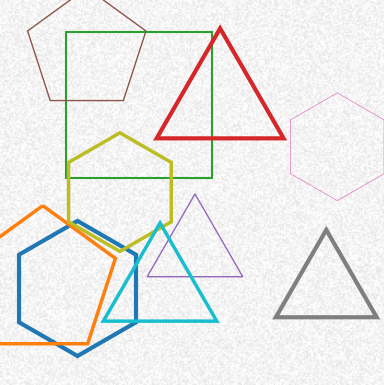[{"shape": "hexagon", "thickness": 3, "radius": 0.88, "center": [0.201, 0.251]}, {"shape": "pentagon", "thickness": 2.5, "radius": 0.99, "center": [0.111, 0.268]}, {"shape": "square", "thickness": 1.5, "radius": 0.95, "center": [0.36, 0.726]}, {"shape": "triangle", "thickness": 3, "radius": 0.95, "center": [0.572, 0.736]}, {"shape": "triangle", "thickness": 1, "radius": 0.72, "center": [0.506, 0.353]}, {"shape": "pentagon", "thickness": 1, "radius": 0.81, "center": [0.225, 0.87]}, {"shape": "hexagon", "thickness": 0.5, "radius": 0.7, "center": [0.876, 0.619]}, {"shape": "triangle", "thickness": 3, "radius": 0.76, "center": [0.847, 0.252]}, {"shape": "hexagon", "thickness": 2.5, "radius": 0.77, "center": [0.311, 0.501]}, {"shape": "triangle", "thickness": 2.5, "radius": 0.85, "center": [0.416, 0.251]}]